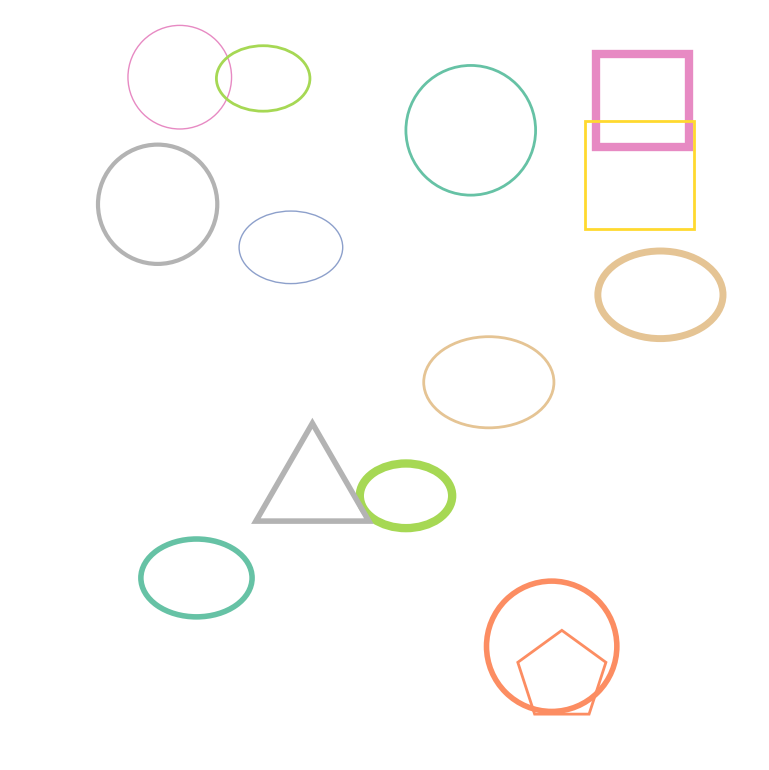[{"shape": "oval", "thickness": 2, "radius": 0.36, "center": [0.255, 0.249]}, {"shape": "circle", "thickness": 1, "radius": 0.42, "center": [0.611, 0.831]}, {"shape": "circle", "thickness": 2, "radius": 0.42, "center": [0.716, 0.161]}, {"shape": "pentagon", "thickness": 1, "radius": 0.3, "center": [0.73, 0.121]}, {"shape": "oval", "thickness": 0.5, "radius": 0.34, "center": [0.378, 0.679]}, {"shape": "circle", "thickness": 0.5, "radius": 0.34, "center": [0.233, 0.9]}, {"shape": "square", "thickness": 3, "radius": 0.3, "center": [0.834, 0.87]}, {"shape": "oval", "thickness": 1, "radius": 0.3, "center": [0.342, 0.898]}, {"shape": "oval", "thickness": 3, "radius": 0.3, "center": [0.527, 0.356]}, {"shape": "square", "thickness": 1, "radius": 0.35, "center": [0.83, 0.773]}, {"shape": "oval", "thickness": 1, "radius": 0.42, "center": [0.635, 0.504]}, {"shape": "oval", "thickness": 2.5, "radius": 0.41, "center": [0.858, 0.617]}, {"shape": "triangle", "thickness": 2, "radius": 0.42, "center": [0.406, 0.366]}, {"shape": "circle", "thickness": 1.5, "radius": 0.39, "center": [0.205, 0.735]}]